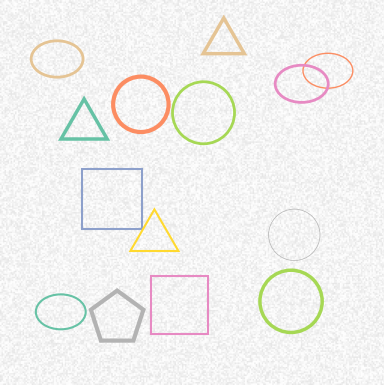[{"shape": "oval", "thickness": 1.5, "radius": 0.32, "center": [0.158, 0.19]}, {"shape": "triangle", "thickness": 2.5, "radius": 0.35, "center": [0.218, 0.674]}, {"shape": "oval", "thickness": 1, "radius": 0.32, "center": [0.852, 0.816]}, {"shape": "circle", "thickness": 3, "radius": 0.36, "center": [0.366, 0.729]}, {"shape": "square", "thickness": 1.5, "radius": 0.39, "center": [0.291, 0.483]}, {"shape": "oval", "thickness": 2, "radius": 0.34, "center": [0.784, 0.782]}, {"shape": "square", "thickness": 1.5, "radius": 0.37, "center": [0.467, 0.208]}, {"shape": "circle", "thickness": 2.5, "radius": 0.4, "center": [0.756, 0.217]}, {"shape": "circle", "thickness": 2, "radius": 0.4, "center": [0.529, 0.707]}, {"shape": "triangle", "thickness": 1.5, "radius": 0.36, "center": [0.401, 0.384]}, {"shape": "oval", "thickness": 2, "radius": 0.34, "center": [0.148, 0.847]}, {"shape": "triangle", "thickness": 2.5, "radius": 0.31, "center": [0.581, 0.892]}, {"shape": "circle", "thickness": 0.5, "radius": 0.33, "center": [0.764, 0.39]}, {"shape": "pentagon", "thickness": 3, "radius": 0.36, "center": [0.304, 0.173]}]